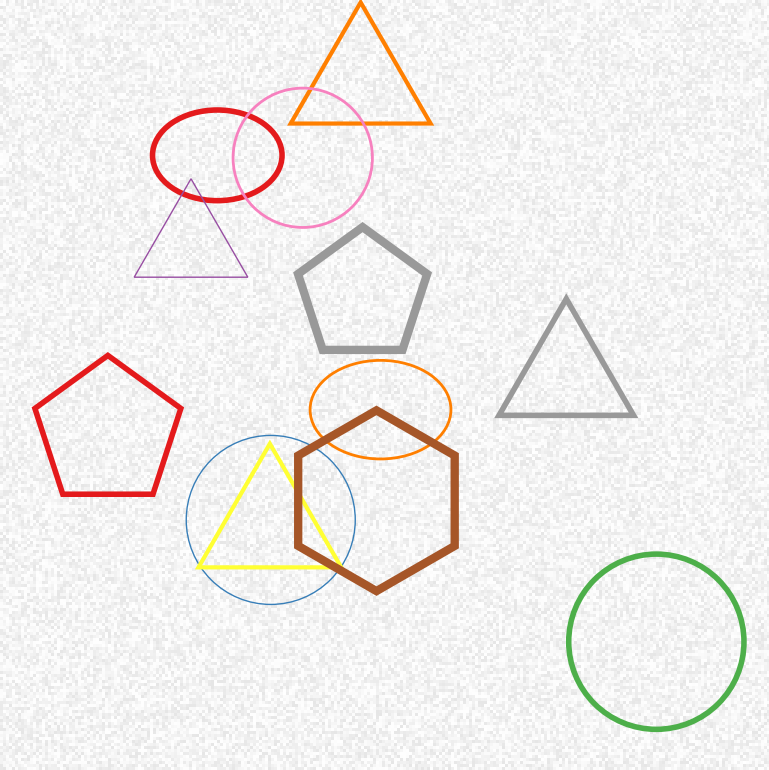[{"shape": "pentagon", "thickness": 2, "radius": 0.5, "center": [0.14, 0.439]}, {"shape": "oval", "thickness": 2, "radius": 0.42, "center": [0.282, 0.798]}, {"shape": "circle", "thickness": 0.5, "radius": 0.55, "center": [0.352, 0.325]}, {"shape": "circle", "thickness": 2, "radius": 0.57, "center": [0.852, 0.167]}, {"shape": "triangle", "thickness": 0.5, "radius": 0.43, "center": [0.248, 0.683]}, {"shape": "oval", "thickness": 1, "radius": 0.46, "center": [0.494, 0.468]}, {"shape": "triangle", "thickness": 1.5, "radius": 0.52, "center": [0.468, 0.892]}, {"shape": "triangle", "thickness": 1.5, "radius": 0.54, "center": [0.35, 0.317]}, {"shape": "hexagon", "thickness": 3, "radius": 0.59, "center": [0.489, 0.35]}, {"shape": "circle", "thickness": 1, "radius": 0.45, "center": [0.393, 0.795]}, {"shape": "pentagon", "thickness": 3, "radius": 0.44, "center": [0.471, 0.617]}, {"shape": "triangle", "thickness": 2, "radius": 0.5, "center": [0.735, 0.511]}]